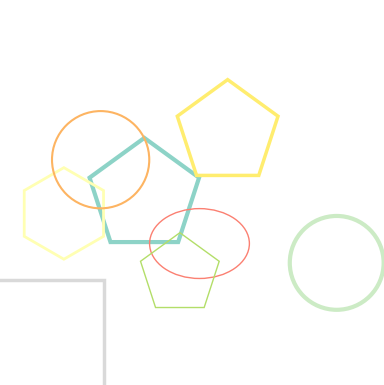[{"shape": "pentagon", "thickness": 3, "radius": 0.75, "center": [0.375, 0.492]}, {"shape": "hexagon", "thickness": 2, "radius": 0.59, "center": [0.166, 0.446]}, {"shape": "oval", "thickness": 1, "radius": 0.65, "center": [0.518, 0.367]}, {"shape": "circle", "thickness": 1.5, "radius": 0.63, "center": [0.261, 0.585]}, {"shape": "pentagon", "thickness": 1, "radius": 0.54, "center": [0.467, 0.288]}, {"shape": "square", "thickness": 2.5, "radius": 0.74, "center": [0.124, 0.126]}, {"shape": "circle", "thickness": 3, "radius": 0.61, "center": [0.875, 0.317]}, {"shape": "pentagon", "thickness": 2.5, "radius": 0.69, "center": [0.591, 0.656]}]